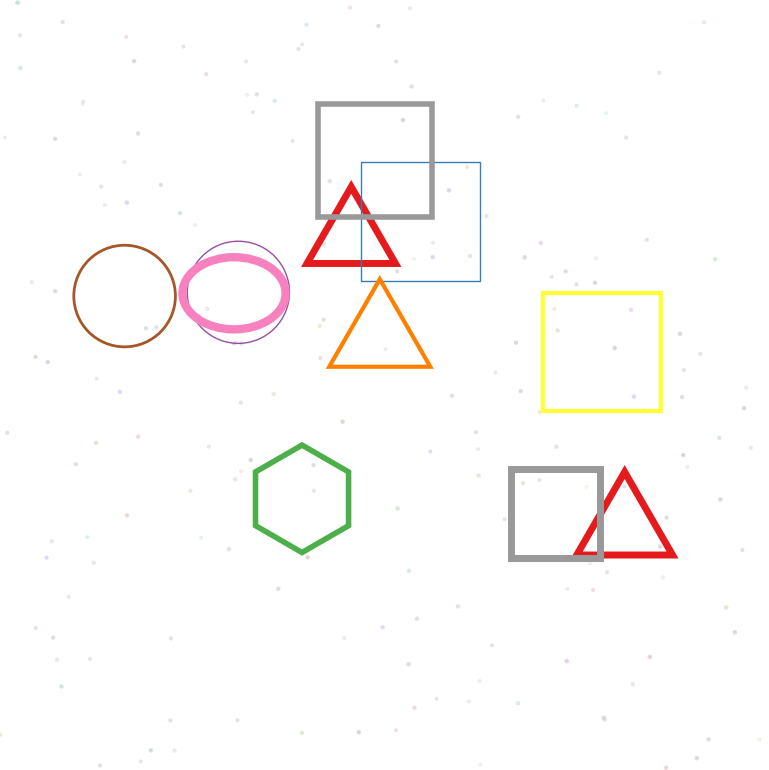[{"shape": "triangle", "thickness": 2.5, "radius": 0.36, "center": [0.811, 0.315]}, {"shape": "triangle", "thickness": 2.5, "radius": 0.33, "center": [0.456, 0.691]}, {"shape": "square", "thickness": 0.5, "radius": 0.39, "center": [0.546, 0.712]}, {"shape": "hexagon", "thickness": 2, "radius": 0.35, "center": [0.392, 0.352]}, {"shape": "circle", "thickness": 0.5, "radius": 0.33, "center": [0.31, 0.62]}, {"shape": "triangle", "thickness": 1.5, "radius": 0.38, "center": [0.493, 0.562]}, {"shape": "square", "thickness": 1.5, "radius": 0.38, "center": [0.781, 0.543]}, {"shape": "circle", "thickness": 1, "radius": 0.33, "center": [0.162, 0.616]}, {"shape": "oval", "thickness": 3, "radius": 0.33, "center": [0.304, 0.619]}, {"shape": "square", "thickness": 2.5, "radius": 0.29, "center": [0.722, 0.334]}, {"shape": "square", "thickness": 2, "radius": 0.37, "center": [0.487, 0.792]}]